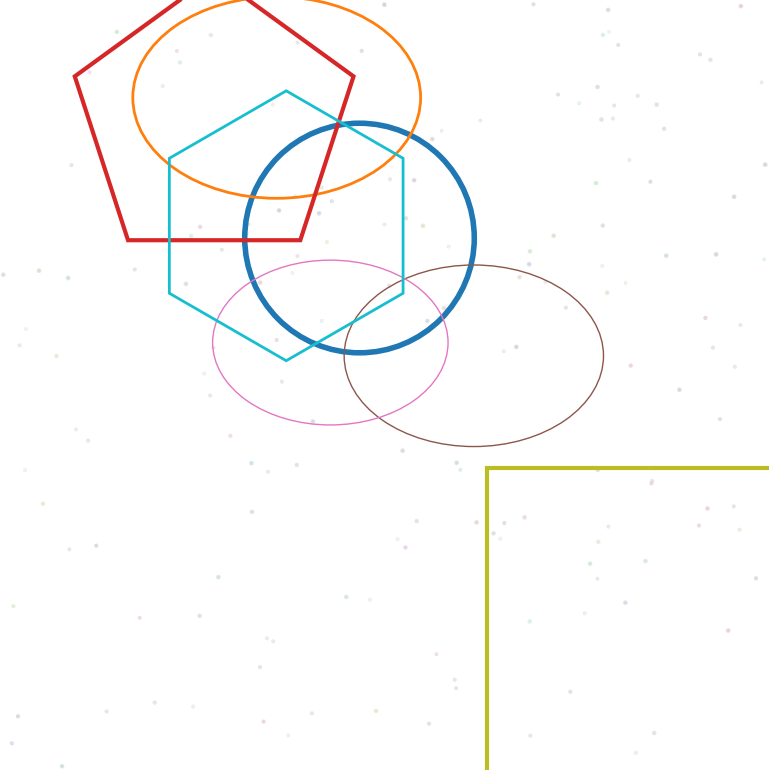[{"shape": "circle", "thickness": 2, "radius": 0.75, "center": [0.467, 0.691]}, {"shape": "oval", "thickness": 1, "radius": 0.93, "center": [0.359, 0.873]}, {"shape": "pentagon", "thickness": 1.5, "radius": 0.95, "center": [0.278, 0.842]}, {"shape": "oval", "thickness": 0.5, "radius": 0.84, "center": [0.615, 0.538]}, {"shape": "oval", "thickness": 0.5, "radius": 0.76, "center": [0.429, 0.555]}, {"shape": "square", "thickness": 1.5, "radius": 1.0, "center": [0.832, 0.193]}, {"shape": "hexagon", "thickness": 1, "radius": 0.88, "center": [0.372, 0.707]}]